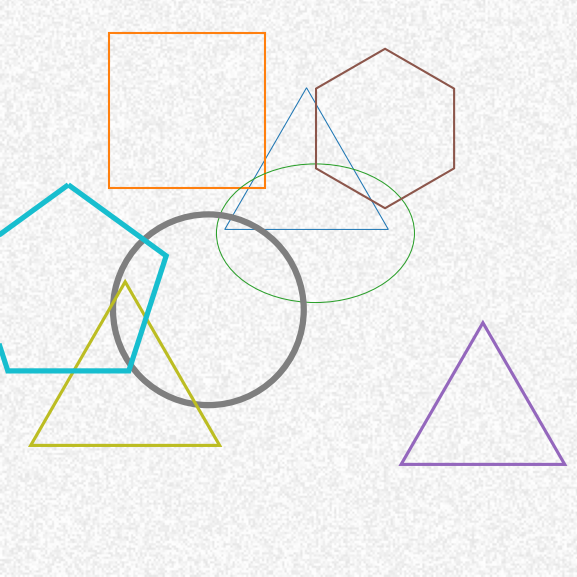[{"shape": "triangle", "thickness": 0.5, "radius": 0.82, "center": [0.531, 0.684]}, {"shape": "square", "thickness": 1, "radius": 0.67, "center": [0.324, 0.808]}, {"shape": "oval", "thickness": 0.5, "radius": 0.86, "center": [0.546, 0.595]}, {"shape": "triangle", "thickness": 1.5, "radius": 0.82, "center": [0.836, 0.277]}, {"shape": "hexagon", "thickness": 1, "radius": 0.69, "center": [0.667, 0.777]}, {"shape": "circle", "thickness": 3, "radius": 0.83, "center": [0.361, 0.463]}, {"shape": "triangle", "thickness": 1.5, "radius": 0.94, "center": [0.217, 0.322]}, {"shape": "pentagon", "thickness": 2.5, "radius": 0.89, "center": [0.118, 0.501]}]